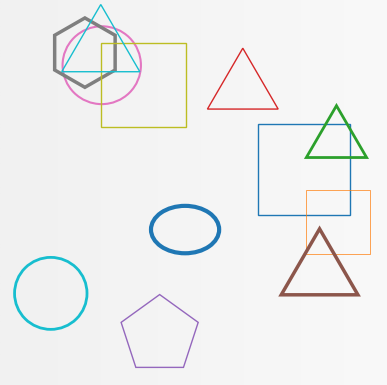[{"shape": "oval", "thickness": 3, "radius": 0.44, "center": [0.478, 0.404]}, {"shape": "square", "thickness": 1, "radius": 0.59, "center": [0.784, 0.56]}, {"shape": "square", "thickness": 0.5, "radius": 0.41, "center": [0.873, 0.423]}, {"shape": "triangle", "thickness": 2, "radius": 0.45, "center": [0.868, 0.636]}, {"shape": "triangle", "thickness": 1, "radius": 0.53, "center": [0.627, 0.769]}, {"shape": "pentagon", "thickness": 1, "radius": 0.52, "center": [0.412, 0.13]}, {"shape": "triangle", "thickness": 2.5, "radius": 0.57, "center": [0.825, 0.291]}, {"shape": "circle", "thickness": 1.5, "radius": 0.51, "center": [0.263, 0.831]}, {"shape": "hexagon", "thickness": 2.5, "radius": 0.45, "center": [0.219, 0.863]}, {"shape": "square", "thickness": 1, "radius": 0.55, "center": [0.371, 0.779]}, {"shape": "circle", "thickness": 2, "radius": 0.47, "center": [0.131, 0.238]}, {"shape": "triangle", "thickness": 1, "radius": 0.58, "center": [0.26, 0.872]}]